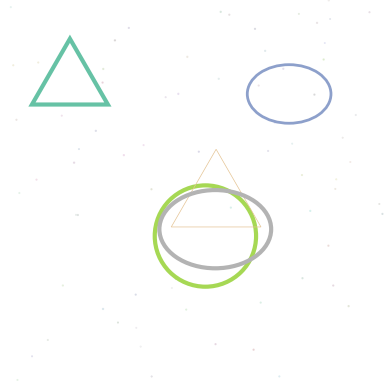[{"shape": "triangle", "thickness": 3, "radius": 0.57, "center": [0.182, 0.785]}, {"shape": "oval", "thickness": 2, "radius": 0.54, "center": [0.751, 0.756]}, {"shape": "circle", "thickness": 3, "radius": 0.66, "center": [0.534, 0.387]}, {"shape": "triangle", "thickness": 0.5, "radius": 0.67, "center": [0.561, 0.478]}, {"shape": "oval", "thickness": 3, "radius": 0.73, "center": [0.559, 0.405]}]